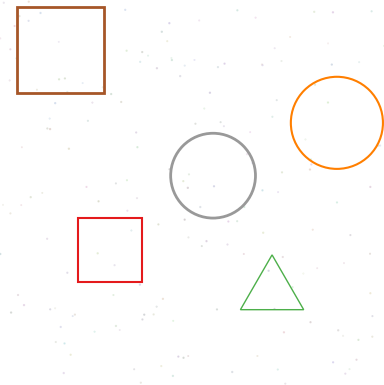[{"shape": "square", "thickness": 1.5, "radius": 0.42, "center": [0.285, 0.351]}, {"shape": "triangle", "thickness": 1, "radius": 0.47, "center": [0.707, 0.243]}, {"shape": "circle", "thickness": 1.5, "radius": 0.6, "center": [0.875, 0.681]}, {"shape": "square", "thickness": 2, "radius": 0.56, "center": [0.157, 0.871]}, {"shape": "circle", "thickness": 2, "radius": 0.55, "center": [0.553, 0.544]}]